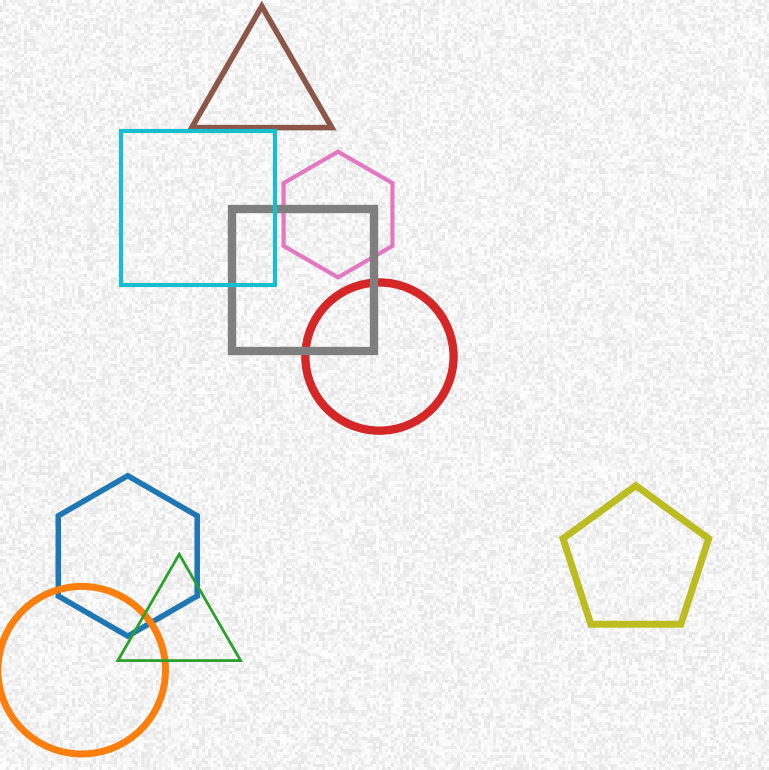[{"shape": "hexagon", "thickness": 2, "radius": 0.52, "center": [0.166, 0.278]}, {"shape": "circle", "thickness": 2.5, "radius": 0.54, "center": [0.106, 0.13]}, {"shape": "triangle", "thickness": 1, "radius": 0.46, "center": [0.233, 0.188]}, {"shape": "circle", "thickness": 3, "radius": 0.48, "center": [0.493, 0.537]}, {"shape": "triangle", "thickness": 2, "radius": 0.53, "center": [0.34, 0.887]}, {"shape": "hexagon", "thickness": 1.5, "radius": 0.41, "center": [0.439, 0.721]}, {"shape": "square", "thickness": 3, "radius": 0.46, "center": [0.394, 0.637]}, {"shape": "pentagon", "thickness": 2.5, "radius": 0.5, "center": [0.826, 0.27]}, {"shape": "square", "thickness": 1.5, "radius": 0.5, "center": [0.257, 0.73]}]